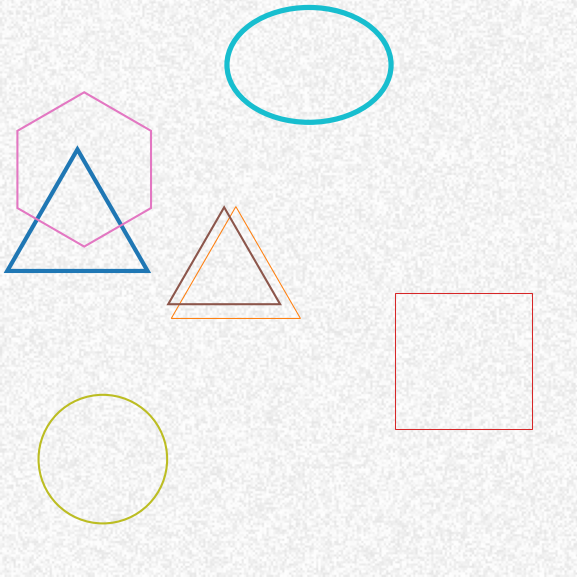[{"shape": "triangle", "thickness": 2, "radius": 0.7, "center": [0.134, 0.6]}, {"shape": "triangle", "thickness": 0.5, "radius": 0.65, "center": [0.408, 0.512]}, {"shape": "square", "thickness": 0.5, "radius": 0.59, "center": [0.803, 0.374]}, {"shape": "triangle", "thickness": 1, "radius": 0.56, "center": [0.388, 0.528]}, {"shape": "hexagon", "thickness": 1, "radius": 0.67, "center": [0.146, 0.706]}, {"shape": "circle", "thickness": 1, "radius": 0.56, "center": [0.178, 0.204]}, {"shape": "oval", "thickness": 2.5, "radius": 0.71, "center": [0.535, 0.887]}]